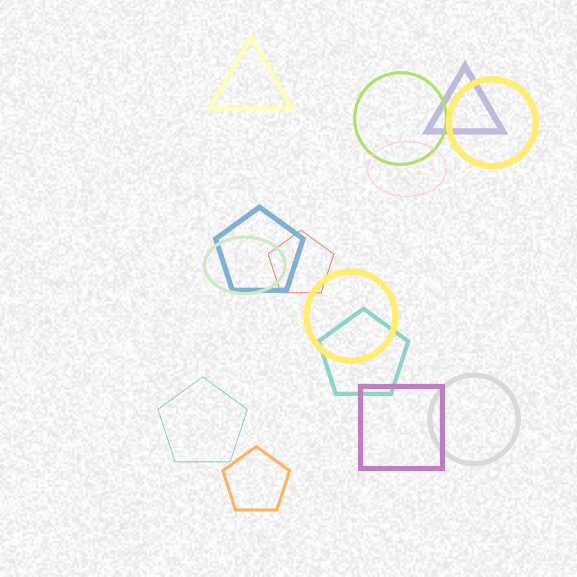[{"shape": "pentagon", "thickness": 0.5, "radius": 0.41, "center": [0.351, 0.265]}, {"shape": "pentagon", "thickness": 2, "radius": 0.41, "center": [0.629, 0.383]}, {"shape": "triangle", "thickness": 2, "radius": 0.41, "center": [0.435, 0.853]}, {"shape": "triangle", "thickness": 3, "radius": 0.38, "center": [0.805, 0.809]}, {"shape": "pentagon", "thickness": 0.5, "radius": 0.3, "center": [0.521, 0.541]}, {"shape": "pentagon", "thickness": 2.5, "radius": 0.4, "center": [0.449, 0.561]}, {"shape": "pentagon", "thickness": 1.5, "radius": 0.3, "center": [0.444, 0.165]}, {"shape": "circle", "thickness": 1.5, "radius": 0.4, "center": [0.694, 0.794]}, {"shape": "oval", "thickness": 0.5, "radius": 0.34, "center": [0.705, 0.706]}, {"shape": "circle", "thickness": 2.5, "radius": 0.38, "center": [0.821, 0.273]}, {"shape": "square", "thickness": 2.5, "radius": 0.35, "center": [0.695, 0.259]}, {"shape": "oval", "thickness": 1.5, "radius": 0.35, "center": [0.424, 0.54]}, {"shape": "circle", "thickness": 3, "radius": 0.38, "center": [0.853, 0.787]}, {"shape": "circle", "thickness": 3, "radius": 0.39, "center": [0.608, 0.452]}]